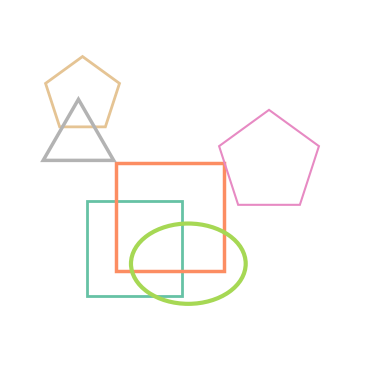[{"shape": "square", "thickness": 2, "radius": 0.62, "center": [0.349, 0.355]}, {"shape": "square", "thickness": 2.5, "radius": 0.7, "center": [0.442, 0.436]}, {"shape": "pentagon", "thickness": 1.5, "radius": 0.68, "center": [0.699, 0.578]}, {"shape": "oval", "thickness": 3, "radius": 0.74, "center": [0.489, 0.315]}, {"shape": "pentagon", "thickness": 2, "radius": 0.5, "center": [0.214, 0.752]}, {"shape": "triangle", "thickness": 2.5, "radius": 0.53, "center": [0.204, 0.636]}]